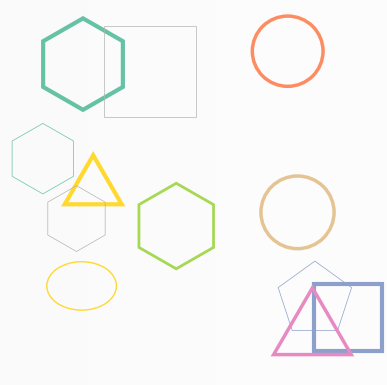[{"shape": "hexagon", "thickness": 0.5, "radius": 0.46, "center": [0.111, 0.588]}, {"shape": "hexagon", "thickness": 3, "radius": 0.59, "center": [0.214, 0.834]}, {"shape": "circle", "thickness": 2.5, "radius": 0.46, "center": [0.742, 0.867]}, {"shape": "square", "thickness": 3, "radius": 0.43, "center": [0.898, 0.176]}, {"shape": "pentagon", "thickness": 0.5, "radius": 0.5, "center": [0.813, 0.222]}, {"shape": "triangle", "thickness": 2.5, "radius": 0.58, "center": [0.806, 0.137]}, {"shape": "hexagon", "thickness": 2, "radius": 0.56, "center": [0.455, 0.413]}, {"shape": "triangle", "thickness": 3, "radius": 0.42, "center": [0.24, 0.512]}, {"shape": "oval", "thickness": 1, "radius": 0.45, "center": [0.211, 0.257]}, {"shape": "circle", "thickness": 2.5, "radius": 0.47, "center": [0.768, 0.449]}, {"shape": "hexagon", "thickness": 0.5, "radius": 0.43, "center": [0.197, 0.432]}, {"shape": "square", "thickness": 0.5, "radius": 0.59, "center": [0.388, 0.815]}]